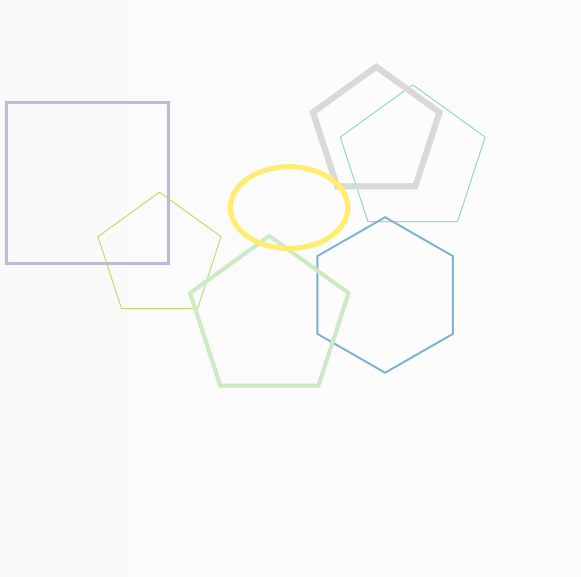[{"shape": "pentagon", "thickness": 0.5, "radius": 0.66, "center": [0.71, 0.721]}, {"shape": "square", "thickness": 1.5, "radius": 0.7, "center": [0.149, 0.684]}, {"shape": "hexagon", "thickness": 1, "radius": 0.67, "center": [0.663, 0.488]}, {"shape": "pentagon", "thickness": 0.5, "radius": 0.56, "center": [0.274, 0.555]}, {"shape": "pentagon", "thickness": 3, "radius": 0.57, "center": [0.647, 0.769]}, {"shape": "pentagon", "thickness": 2, "radius": 0.72, "center": [0.463, 0.447]}, {"shape": "oval", "thickness": 2.5, "radius": 0.51, "center": [0.497, 0.64]}]